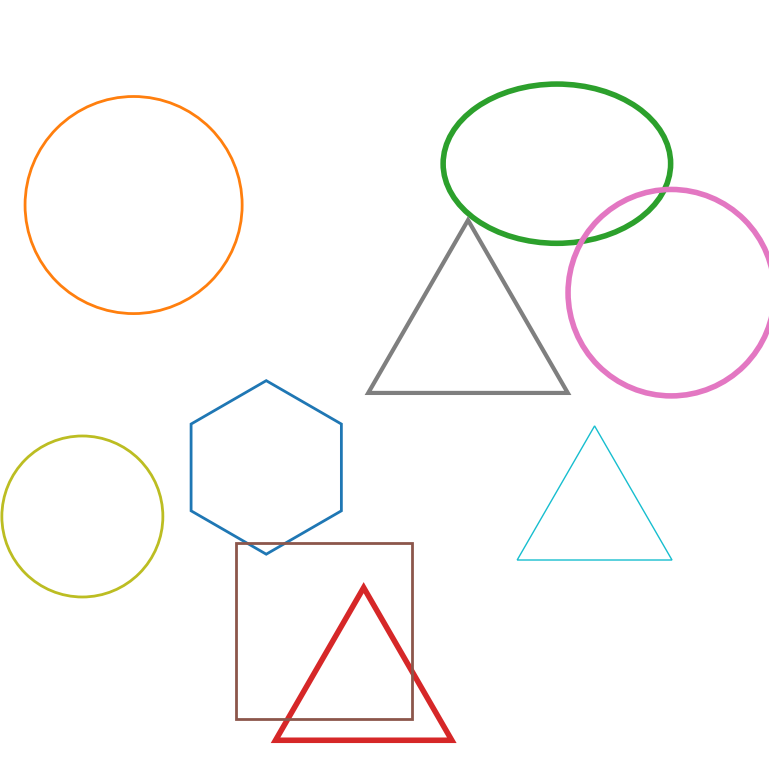[{"shape": "hexagon", "thickness": 1, "radius": 0.56, "center": [0.346, 0.393]}, {"shape": "circle", "thickness": 1, "radius": 0.7, "center": [0.174, 0.734]}, {"shape": "oval", "thickness": 2, "radius": 0.74, "center": [0.723, 0.787]}, {"shape": "triangle", "thickness": 2, "radius": 0.66, "center": [0.472, 0.105]}, {"shape": "square", "thickness": 1, "radius": 0.57, "center": [0.421, 0.18]}, {"shape": "circle", "thickness": 2, "radius": 0.67, "center": [0.872, 0.62]}, {"shape": "triangle", "thickness": 1.5, "radius": 0.75, "center": [0.608, 0.565]}, {"shape": "circle", "thickness": 1, "radius": 0.52, "center": [0.107, 0.329]}, {"shape": "triangle", "thickness": 0.5, "radius": 0.58, "center": [0.772, 0.331]}]